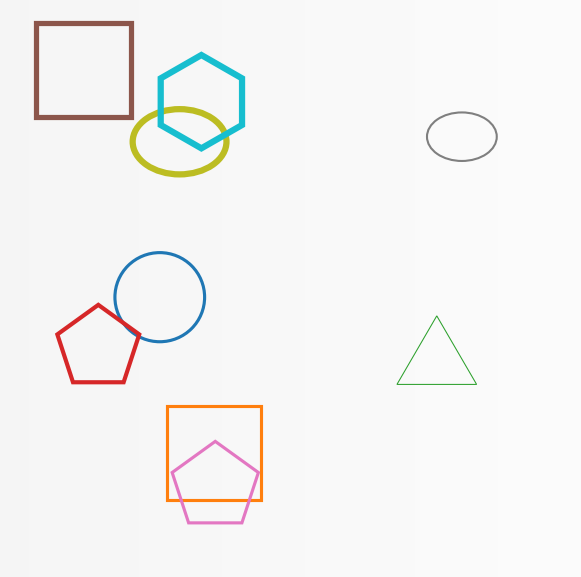[{"shape": "circle", "thickness": 1.5, "radius": 0.39, "center": [0.275, 0.485]}, {"shape": "square", "thickness": 1.5, "radius": 0.41, "center": [0.368, 0.215]}, {"shape": "triangle", "thickness": 0.5, "radius": 0.4, "center": [0.751, 0.373]}, {"shape": "pentagon", "thickness": 2, "radius": 0.37, "center": [0.169, 0.397]}, {"shape": "square", "thickness": 2.5, "radius": 0.41, "center": [0.144, 0.878]}, {"shape": "pentagon", "thickness": 1.5, "radius": 0.39, "center": [0.37, 0.157]}, {"shape": "oval", "thickness": 1, "radius": 0.3, "center": [0.795, 0.762]}, {"shape": "oval", "thickness": 3, "radius": 0.4, "center": [0.309, 0.754]}, {"shape": "hexagon", "thickness": 3, "radius": 0.4, "center": [0.346, 0.823]}]